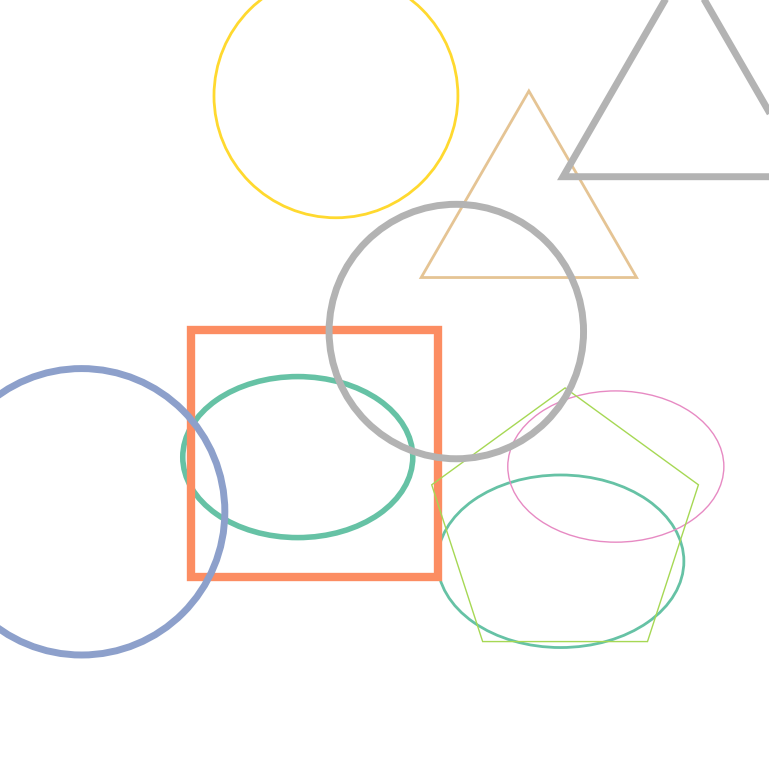[{"shape": "oval", "thickness": 2, "radius": 0.75, "center": [0.387, 0.406]}, {"shape": "oval", "thickness": 1, "radius": 0.8, "center": [0.728, 0.271]}, {"shape": "square", "thickness": 3, "radius": 0.8, "center": [0.408, 0.411]}, {"shape": "circle", "thickness": 2.5, "radius": 0.93, "center": [0.106, 0.335]}, {"shape": "oval", "thickness": 0.5, "radius": 0.7, "center": [0.8, 0.394]}, {"shape": "pentagon", "thickness": 0.5, "radius": 0.91, "center": [0.734, 0.314]}, {"shape": "circle", "thickness": 1, "radius": 0.79, "center": [0.436, 0.876]}, {"shape": "triangle", "thickness": 1, "radius": 0.81, "center": [0.687, 0.72]}, {"shape": "triangle", "thickness": 2.5, "radius": 0.91, "center": [0.889, 0.862]}, {"shape": "circle", "thickness": 2.5, "radius": 0.83, "center": [0.593, 0.569]}]